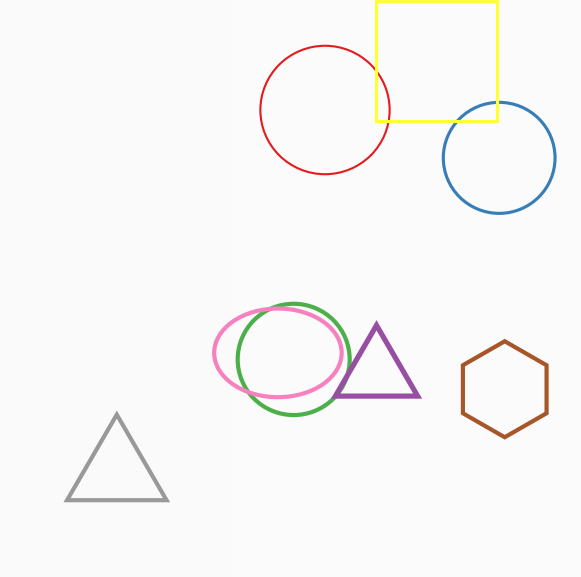[{"shape": "circle", "thickness": 1, "radius": 0.56, "center": [0.559, 0.809]}, {"shape": "circle", "thickness": 1.5, "radius": 0.48, "center": [0.859, 0.726]}, {"shape": "circle", "thickness": 2, "radius": 0.48, "center": [0.505, 0.377]}, {"shape": "triangle", "thickness": 2.5, "radius": 0.41, "center": [0.648, 0.354]}, {"shape": "square", "thickness": 1.5, "radius": 0.52, "center": [0.751, 0.894]}, {"shape": "hexagon", "thickness": 2, "radius": 0.42, "center": [0.868, 0.325]}, {"shape": "oval", "thickness": 2, "radius": 0.55, "center": [0.478, 0.388]}, {"shape": "triangle", "thickness": 2, "radius": 0.49, "center": [0.201, 0.182]}]